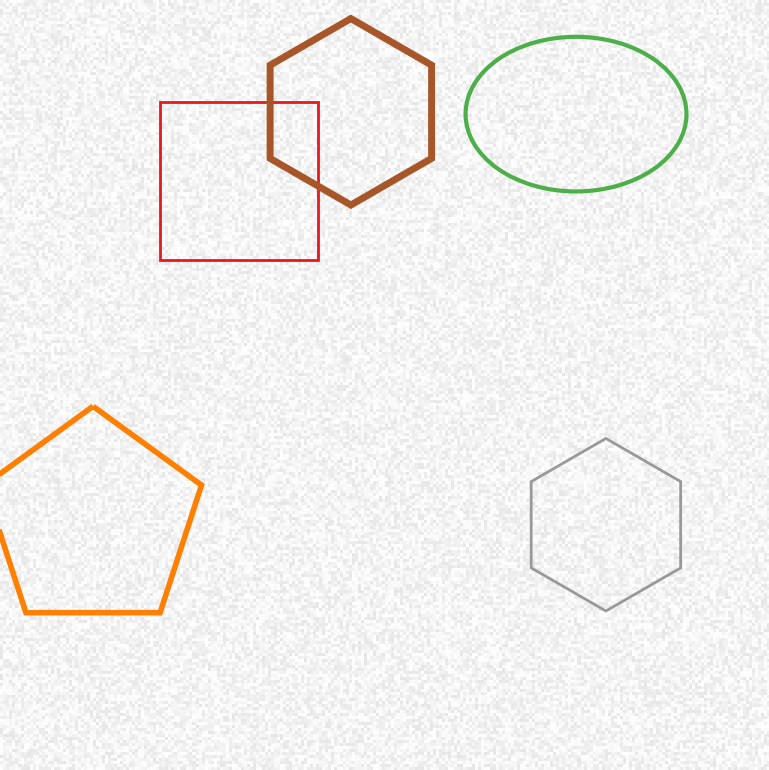[{"shape": "square", "thickness": 1, "radius": 0.52, "center": [0.31, 0.765]}, {"shape": "oval", "thickness": 1.5, "radius": 0.72, "center": [0.748, 0.852]}, {"shape": "pentagon", "thickness": 2, "radius": 0.74, "center": [0.121, 0.324]}, {"shape": "hexagon", "thickness": 2.5, "radius": 0.61, "center": [0.456, 0.855]}, {"shape": "hexagon", "thickness": 1, "radius": 0.56, "center": [0.787, 0.319]}]